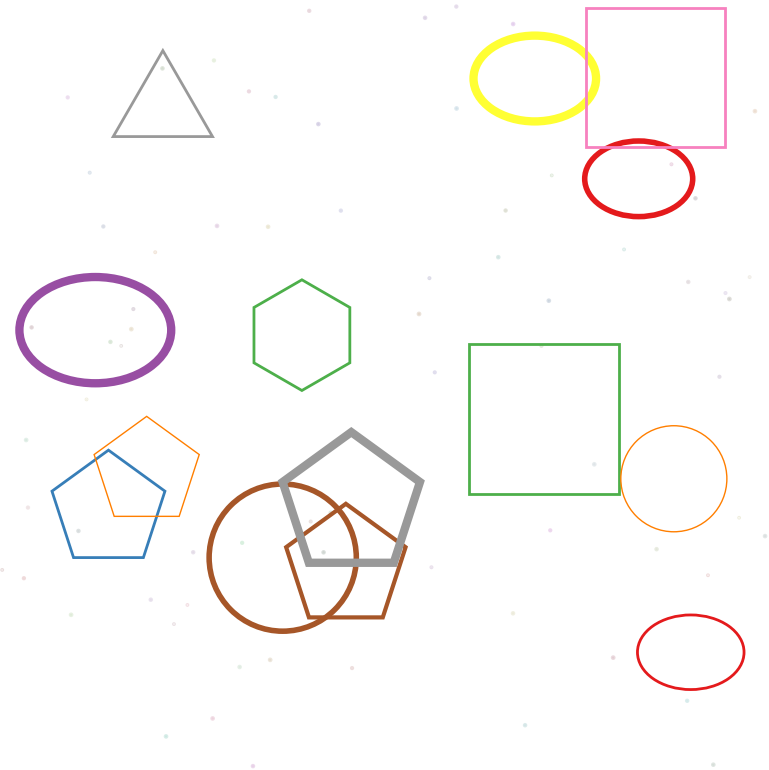[{"shape": "oval", "thickness": 1, "radius": 0.35, "center": [0.897, 0.153]}, {"shape": "oval", "thickness": 2, "radius": 0.35, "center": [0.829, 0.768]}, {"shape": "pentagon", "thickness": 1, "radius": 0.39, "center": [0.141, 0.338]}, {"shape": "square", "thickness": 1, "radius": 0.49, "center": [0.706, 0.456]}, {"shape": "hexagon", "thickness": 1, "radius": 0.36, "center": [0.392, 0.565]}, {"shape": "oval", "thickness": 3, "radius": 0.49, "center": [0.124, 0.571]}, {"shape": "circle", "thickness": 0.5, "radius": 0.34, "center": [0.875, 0.378]}, {"shape": "pentagon", "thickness": 0.5, "radius": 0.36, "center": [0.19, 0.387]}, {"shape": "oval", "thickness": 3, "radius": 0.4, "center": [0.695, 0.898]}, {"shape": "circle", "thickness": 2, "radius": 0.48, "center": [0.367, 0.276]}, {"shape": "pentagon", "thickness": 1.5, "radius": 0.41, "center": [0.449, 0.264]}, {"shape": "square", "thickness": 1, "radius": 0.45, "center": [0.852, 0.899]}, {"shape": "triangle", "thickness": 1, "radius": 0.37, "center": [0.212, 0.86]}, {"shape": "pentagon", "thickness": 3, "radius": 0.47, "center": [0.456, 0.345]}]